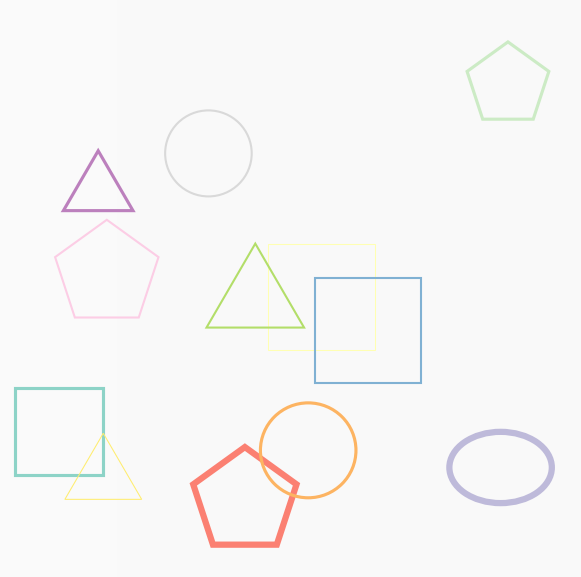[{"shape": "square", "thickness": 1.5, "radius": 0.38, "center": [0.101, 0.251]}, {"shape": "square", "thickness": 0.5, "radius": 0.46, "center": [0.553, 0.485]}, {"shape": "oval", "thickness": 3, "radius": 0.44, "center": [0.861, 0.19]}, {"shape": "pentagon", "thickness": 3, "radius": 0.47, "center": [0.421, 0.132]}, {"shape": "square", "thickness": 1, "radius": 0.46, "center": [0.633, 0.427]}, {"shape": "circle", "thickness": 1.5, "radius": 0.41, "center": [0.53, 0.219]}, {"shape": "triangle", "thickness": 1, "radius": 0.48, "center": [0.439, 0.48]}, {"shape": "pentagon", "thickness": 1, "radius": 0.47, "center": [0.184, 0.525]}, {"shape": "circle", "thickness": 1, "radius": 0.37, "center": [0.359, 0.733]}, {"shape": "triangle", "thickness": 1.5, "radius": 0.35, "center": [0.169, 0.669]}, {"shape": "pentagon", "thickness": 1.5, "radius": 0.37, "center": [0.874, 0.853]}, {"shape": "triangle", "thickness": 0.5, "radius": 0.38, "center": [0.178, 0.173]}]